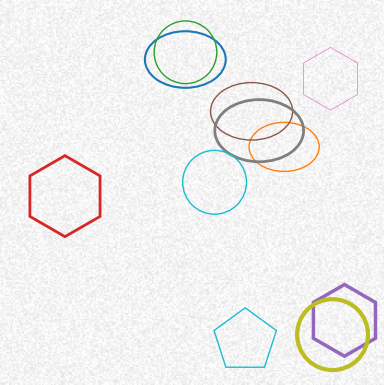[{"shape": "oval", "thickness": 1.5, "radius": 0.52, "center": [0.481, 0.845]}, {"shape": "oval", "thickness": 1, "radius": 0.46, "center": [0.738, 0.618]}, {"shape": "circle", "thickness": 1, "radius": 0.41, "center": [0.482, 0.864]}, {"shape": "hexagon", "thickness": 2, "radius": 0.53, "center": [0.169, 0.49]}, {"shape": "hexagon", "thickness": 2.5, "radius": 0.47, "center": [0.895, 0.168]}, {"shape": "oval", "thickness": 1, "radius": 0.53, "center": [0.653, 0.711]}, {"shape": "hexagon", "thickness": 0.5, "radius": 0.41, "center": [0.858, 0.795]}, {"shape": "oval", "thickness": 2, "radius": 0.58, "center": [0.673, 0.661]}, {"shape": "circle", "thickness": 3, "radius": 0.46, "center": [0.864, 0.131]}, {"shape": "pentagon", "thickness": 1, "radius": 0.43, "center": [0.637, 0.115]}, {"shape": "circle", "thickness": 1, "radius": 0.41, "center": [0.557, 0.527]}]